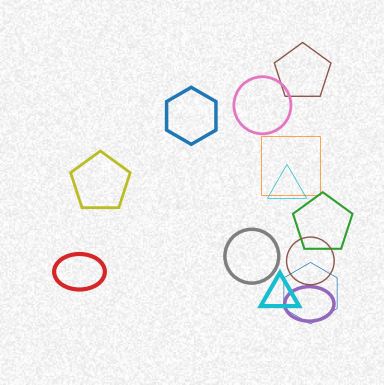[{"shape": "hexagon", "thickness": 0.5, "radius": 0.4, "center": [0.807, 0.238]}, {"shape": "hexagon", "thickness": 2.5, "radius": 0.37, "center": [0.497, 0.699]}, {"shape": "square", "thickness": 0.5, "radius": 0.38, "center": [0.755, 0.569]}, {"shape": "pentagon", "thickness": 1.5, "radius": 0.41, "center": [0.838, 0.42]}, {"shape": "oval", "thickness": 3, "radius": 0.33, "center": [0.206, 0.294]}, {"shape": "oval", "thickness": 2.5, "radius": 0.32, "center": [0.803, 0.211]}, {"shape": "pentagon", "thickness": 1, "radius": 0.39, "center": [0.786, 0.812]}, {"shape": "circle", "thickness": 1, "radius": 0.31, "center": [0.806, 0.322]}, {"shape": "circle", "thickness": 2, "radius": 0.37, "center": [0.682, 0.727]}, {"shape": "circle", "thickness": 2.5, "radius": 0.35, "center": [0.654, 0.335]}, {"shape": "pentagon", "thickness": 2, "radius": 0.41, "center": [0.261, 0.526]}, {"shape": "triangle", "thickness": 0.5, "radius": 0.29, "center": [0.745, 0.514]}, {"shape": "triangle", "thickness": 3, "radius": 0.29, "center": [0.727, 0.234]}]